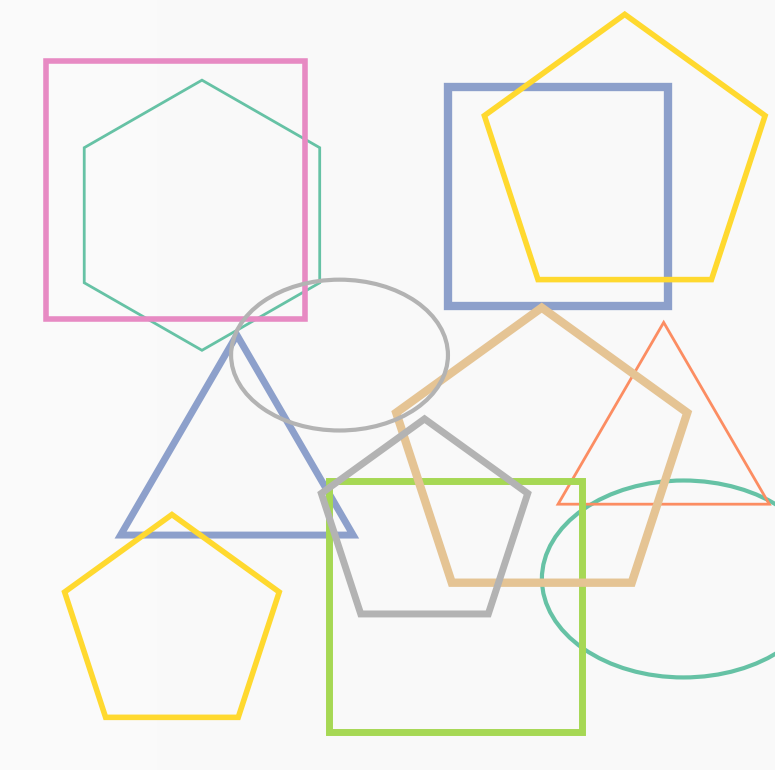[{"shape": "oval", "thickness": 1.5, "radius": 0.91, "center": [0.882, 0.248]}, {"shape": "hexagon", "thickness": 1, "radius": 0.88, "center": [0.261, 0.72]}, {"shape": "triangle", "thickness": 1, "radius": 0.79, "center": [0.856, 0.424]}, {"shape": "triangle", "thickness": 2.5, "radius": 0.87, "center": [0.306, 0.392]}, {"shape": "square", "thickness": 3, "radius": 0.71, "center": [0.721, 0.745]}, {"shape": "square", "thickness": 2, "radius": 0.84, "center": [0.227, 0.753]}, {"shape": "square", "thickness": 2.5, "radius": 0.81, "center": [0.588, 0.212]}, {"shape": "pentagon", "thickness": 2, "radius": 0.73, "center": [0.222, 0.186]}, {"shape": "pentagon", "thickness": 2, "radius": 0.95, "center": [0.806, 0.791]}, {"shape": "pentagon", "thickness": 3, "radius": 0.99, "center": [0.699, 0.403]}, {"shape": "pentagon", "thickness": 2.5, "radius": 0.7, "center": [0.548, 0.316]}, {"shape": "oval", "thickness": 1.5, "radius": 0.7, "center": [0.438, 0.539]}]